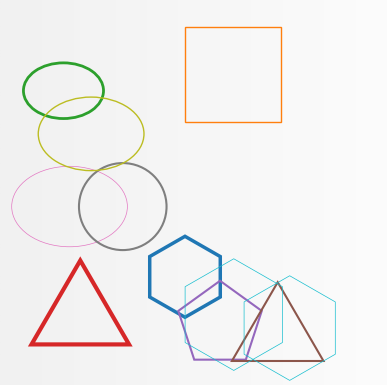[{"shape": "hexagon", "thickness": 2.5, "radius": 0.53, "center": [0.477, 0.281]}, {"shape": "square", "thickness": 1, "radius": 0.62, "center": [0.601, 0.807]}, {"shape": "oval", "thickness": 2, "radius": 0.52, "center": [0.164, 0.764]}, {"shape": "triangle", "thickness": 3, "radius": 0.73, "center": [0.207, 0.178]}, {"shape": "pentagon", "thickness": 1.5, "radius": 0.57, "center": [0.568, 0.157]}, {"shape": "triangle", "thickness": 1.5, "radius": 0.68, "center": [0.717, 0.131]}, {"shape": "oval", "thickness": 0.5, "radius": 0.75, "center": [0.179, 0.464]}, {"shape": "circle", "thickness": 1.5, "radius": 0.56, "center": [0.317, 0.463]}, {"shape": "oval", "thickness": 1, "radius": 0.68, "center": [0.235, 0.652]}, {"shape": "hexagon", "thickness": 0.5, "radius": 0.73, "center": [0.603, 0.183]}, {"shape": "hexagon", "thickness": 0.5, "radius": 0.68, "center": [0.748, 0.148]}]